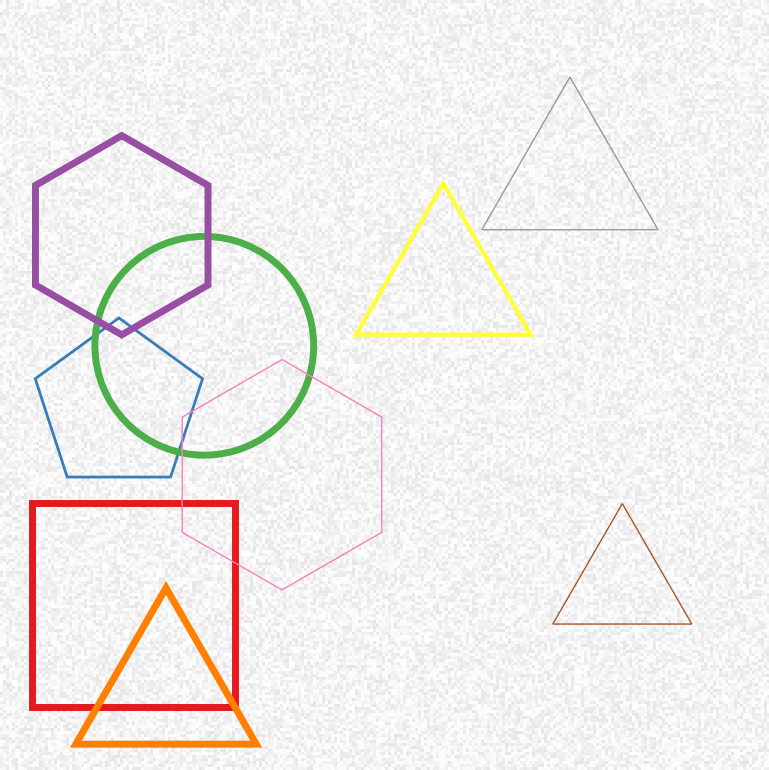[{"shape": "square", "thickness": 2.5, "radius": 0.66, "center": [0.174, 0.214]}, {"shape": "pentagon", "thickness": 1, "radius": 0.57, "center": [0.154, 0.473]}, {"shape": "circle", "thickness": 2.5, "radius": 0.71, "center": [0.265, 0.551]}, {"shape": "hexagon", "thickness": 2.5, "radius": 0.65, "center": [0.158, 0.695]}, {"shape": "triangle", "thickness": 2.5, "radius": 0.68, "center": [0.216, 0.101]}, {"shape": "triangle", "thickness": 1.5, "radius": 0.65, "center": [0.576, 0.631]}, {"shape": "triangle", "thickness": 0.5, "radius": 0.52, "center": [0.808, 0.242]}, {"shape": "hexagon", "thickness": 0.5, "radius": 0.75, "center": [0.366, 0.383]}, {"shape": "triangle", "thickness": 0.5, "radius": 0.66, "center": [0.74, 0.768]}]